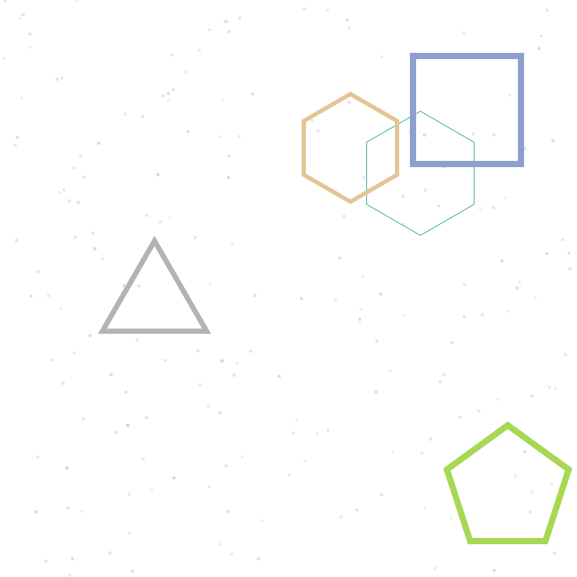[{"shape": "hexagon", "thickness": 0.5, "radius": 0.54, "center": [0.728, 0.699]}, {"shape": "square", "thickness": 3, "radius": 0.47, "center": [0.809, 0.809]}, {"shape": "pentagon", "thickness": 3, "radius": 0.55, "center": [0.879, 0.152]}, {"shape": "hexagon", "thickness": 2, "radius": 0.47, "center": [0.607, 0.743]}, {"shape": "triangle", "thickness": 2.5, "radius": 0.52, "center": [0.268, 0.478]}]